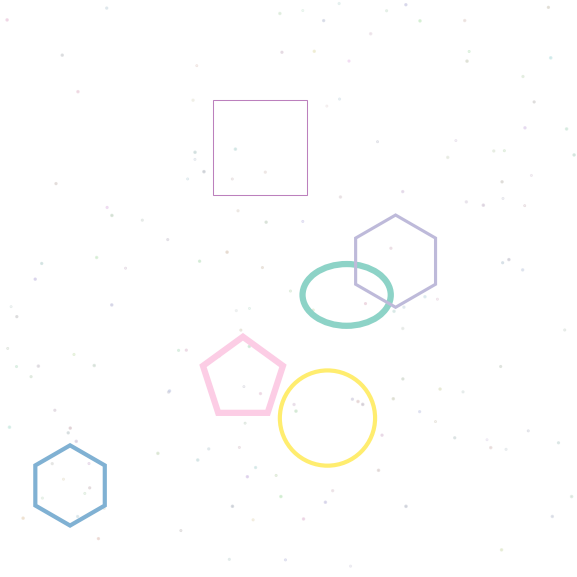[{"shape": "oval", "thickness": 3, "radius": 0.38, "center": [0.6, 0.488]}, {"shape": "hexagon", "thickness": 1.5, "radius": 0.4, "center": [0.685, 0.547]}, {"shape": "hexagon", "thickness": 2, "radius": 0.35, "center": [0.121, 0.159]}, {"shape": "pentagon", "thickness": 3, "radius": 0.36, "center": [0.421, 0.343]}, {"shape": "square", "thickness": 0.5, "radius": 0.41, "center": [0.45, 0.744]}, {"shape": "circle", "thickness": 2, "radius": 0.41, "center": [0.567, 0.275]}]